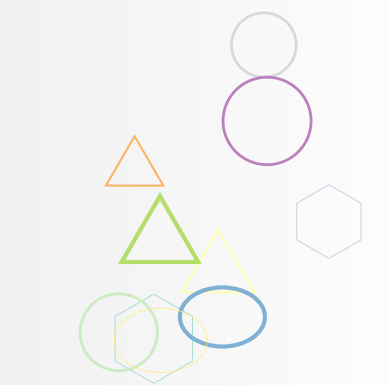[{"shape": "hexagon", "thickness": 0.5, "radius": 0.58, "center": [0.397, 0.12]}, {"shape": "triangle", "thickness": 1.5, "radius": 0.54, "center": [0.563, 0.295]}, {"shape": "hexagon", "thickness": 0.5, "radius": 0.48, "center": [0.849, 0.425]}, {"shape": "oval", "thickness": 3, "radius": 0.55, "center": [0.574, 0.177]}, {"shape": "triangle", "thickness": 1.5, "radius": 0.43, "center": [0.347, 0.561]}, {"shape": "triangle", "thickness": 3, "radius": 0.57, "center": [0.413, 0.377]}, {"shape": "circle", "thickness": 2, "radius": 0.42, "center": [0.681, 0.883]}, {"shape": "circle", "thickness": 2, "radius": 0.57, "center": [0.689, 0.686]}, {"shape": "circle", "thickness": 2, "radius": 0.5, "center": [0.307, 0.137]}, {"shape": "oval", "thickness": 0.5, "radius": 0.6, "center": [0.415, 0.116]}]